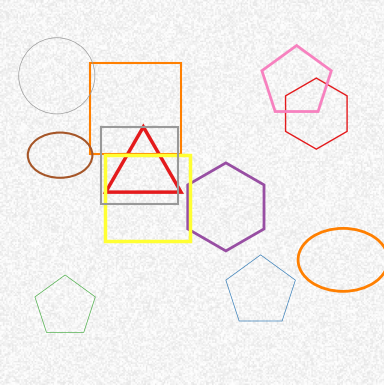[{"shape": "triangle", "thickness": 2.5, "radius": 0.56, "center": [0.372, 0.557]}, {"shape": "hexagon", "thickness": 1, "radius": 0.46, "center": [0.822, 0.705]}, {"shape": "pentagon", "thickness": 0.5, "radius": 0.47, "center": [0.677, 0.243]}, {"shape": "pentagon", "thickness": 0.5, "radius": 0.41, "center": [0.169, 0.203]}, {"shape": "hexagon", "thickness": 2, "radius": 0.57, "center": [0.587, 0.463]}, {"shape": "oval", "thickness": 2, "radius": 0.58, "center": [0.891, 0.325]}, {"shape": "square", "thickness": 1.5, "radius": 0.59, "center": [0.351, 0.718]}, {"shape": "square", "thickness": 2.5, "radius": 0.56, "center": [0.383, 0.485]}, {"shape": "oval", "thickness": 1.5, "radius": 0.42, "center": [0.156, 0.597]}, {"shape": "pentagon", "thickness": 2, "radius": 0.47, "center": [0.77, 0.787]}, {"shape": "circle", "thickness": 0.5, "radius": 0.49, "center": [0.148, 0.803]}, {"shape": "square", "thickness": 1.5, "radius": 0.5, "center": [0.363, 0.57]}]